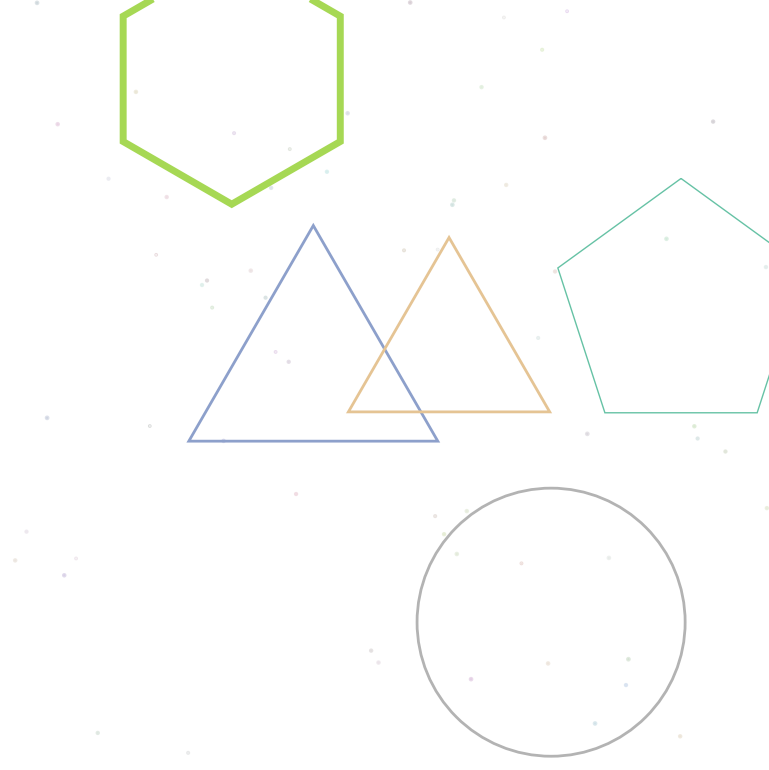[{"shape": "pentagon", "thickness": 0.5, "radius": 0.84, "center": [0.884, 0.6]}, {"shape": "triangle", "thickness": 1, "radius": 0.93, "center": [0.407, 0.52]}, {"shape": "hexagon", "thickness": 2.5, "radius": 0.81, "center": [0.301, 0.898]}, {"shape": "triangle", "thickness": 1, "radius": 0.75, "center": [0.583, 0.541]}, {"shape": "circle", "thickness": 1, "radius": 0.87, "center": [0.716, 0.192]}]